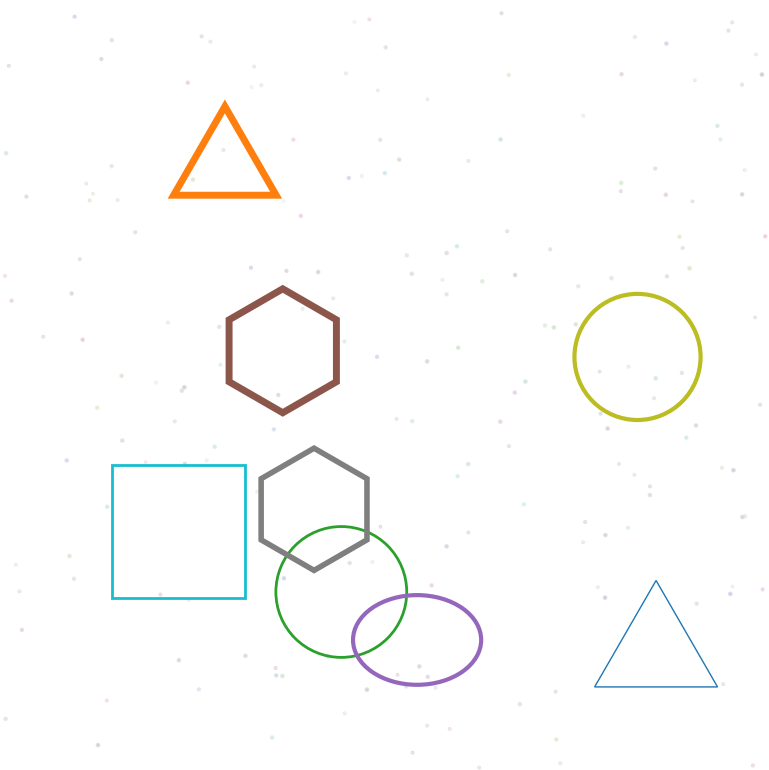[{"shape": "triangle", "thickness": 0.5, "radius": 0.46, "center": [0.852, 0.154]}, {"shape": "triangle", "thickness": 2.5, "radius": 0.38, "center": [0.292, 0.785]}, {"shape": "circle", "thickness": 1, "radius": 0.42, "center": [0.443, 0.231]}, {"shape": "oval", "thickness": 1.5, "radius": 0.42, "center": [0.542, 0.169]}, {"shape": "hexagon", "thickness": 2.5, "radius": 0.4, "center": [0.367, 0.544]}, {"shape": "hexagon", "thickness": 2, "radius": 0.4, "center": [0.408, 0.339]}, {"shape": "circle", "thickness": 1.5, "radius": 0.41, "center": [0.828, 0.536]}, {"shape": "square", "thickness": 1, "radius": 0.43, "center": [0.231, 0.309]}]